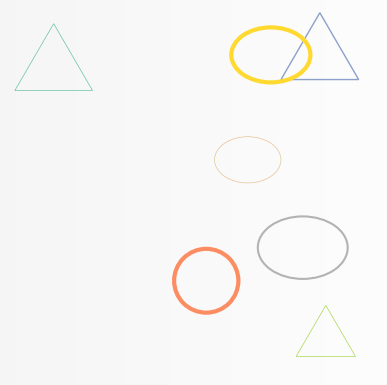[{"shape": "triangle", "thickness": 0.5, "radius": 0.58, "center": [0.139, 0.823]}, {"shape": "circle", "thickness": 3, "radius": 0.41, "center": [0.532, 0.271]}, {"shape": "triangle", "thickness": 1, "radius": 0.58, "center": [0.825, 0.851]}, {"shape": "triangle", "thickness": 0.5, "radius": 0.44, "center": [0.841, 0.118]}, {"shape": "oval", "thickness": 3, "radius": 0.51, "center": [0.699, 0.857]}, {"shape": "oval", "thickness": 0.5, "radius": 0.43, "center": [0.639, 0.585]}, {"shape": "oval", "thickness": 1.5, "radius": 0.58, "center": [0.781, 0.357]}]